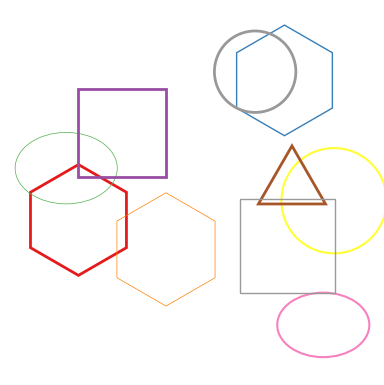[{"shape": "hexagon", "thickness": 2, "radius": 0.72, "center": [0.204, 0.429]}, {"shape": "hexagon", "thickness": 1, "radius": 0.72, "center": [0.739, 0.791]}, {"shape": "oval", "thickness": 0.5, "radius": 0.66, "center": [0.172, 0.563]}, {"shape": "square", "thickness": 2, "radius": 0.57, "center": [0.316, 0.655]}, {"shape": "hexagon", "thickness": 0.5, "radius": 0.74, "center": [0.431, 0.352]}, {"shape": "circle", "thickness": 1.5, "radius": 0.68, "center": [0.868, 0.479]}, {"shape": "triangle", "thickness": 2, "radius": 0.5, "center": [0.758, 0.52]}, {"shape": "oval", "thickness": 1.5, "radius": 0.6, "center": [0.84, 0.156]}, {"shape": "square", "thickness": 1, "radius": 0.61, "center": [0.747, 0.361]}, {"shape": "circle", "thickness": 2, "radius": 0.53, "center": [0.663, 0.814]}]